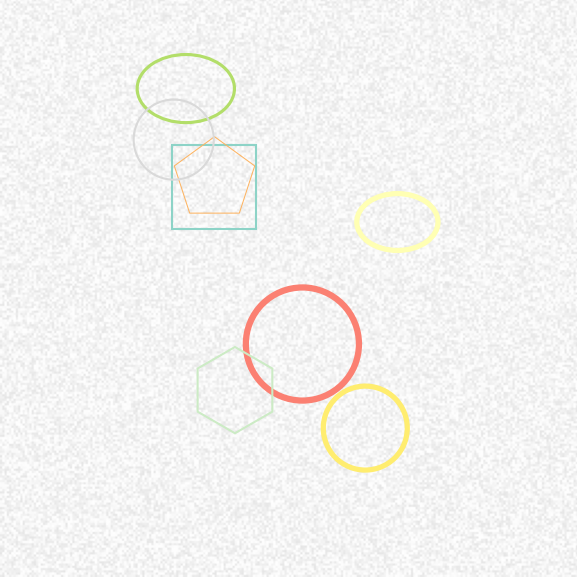[{"shape": "square", "thickness": 1, "radius": 0.36, "center": [0.37, 0.676]}, {"shape": "oval", "thickness": 2.5, "radius": 0.35, "center": [0.688, 0.615]}, {"shape": "circle", "thickness": 3, "radius": 0.49, "center": [0.524, 0.403]}, {"shape": "pentagon", "thickness": 0.5, "radius": 0.37, "center": [0.371, 0.689]}, {"shape": "oval", "thickness": 1.5, "radius": 0.42, "center": [0.322, 0.846]}, {"shape": "circle", "thickness": 1, "radius": 0.35, "center": [0.301, 0.757]}, {"shape": "hexagon", "thickness": 1, "radius": 0.37, "center": [0.407, 0.324]}, {"shape": "circle", "thickness": 2.5, "radius": 0.36, "center": [0.633, 0.258]}]